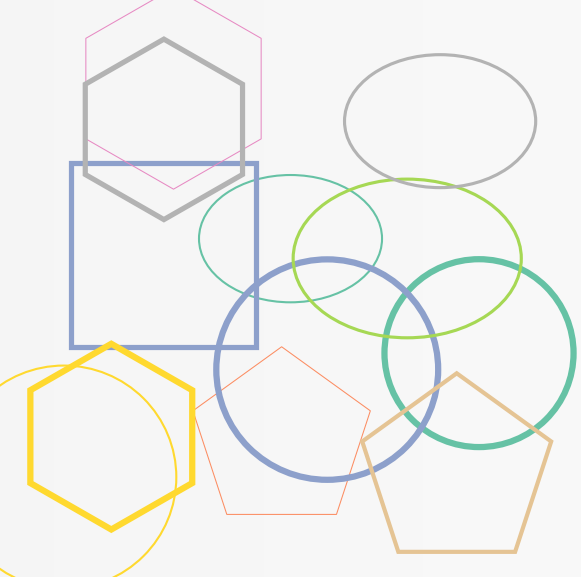[{"shape": "oval", "thickness": 1, "radius": 0.79, "center": [0.5, 0.586]}, {"shape": "circle", "thickness": 3, "radius": 0.81, "center": [0.824, 0.388]}, {"shape": "pentagon", "thickness": 0.5, "radius": 0.8, "center": [0.485, 0.238]}, {"shape": "circle", "thickness": 3, "radius": 0.95, "center": [0.563, 0.359]}, {"shape": "square", "thickness": 2.5, "radius": 0.8, "center": [0.281, 0.558]}, {"shape": "hexagon", "thickness": 0.5, "radius": 0.87, "center": [0.298, 0.846]}, {"shape": "oval", "thickness": 1.5, "radius": 0.98, "center": [0.701, 0.552]}, {"shape": "hexagon", "thickness": 3, "radius": 0.8, "center": [0.191, 0.243]}, {"shape": "circle", "thickness": 1, "radius": 0.97, "center": [0.11, 0.173]}, {"shape": "pentagon", "thickness": 2, "radius": 0.85, "center": [0.786, 0.182]}, {"shape": "hexagon", "thickness": 2.5, "radius": 0.78, "center": [0.282, 0.775]}, {"shape": "oval", "thickness": 1.5, "radius": 0.82, "center": [0.757, 0.789]}]